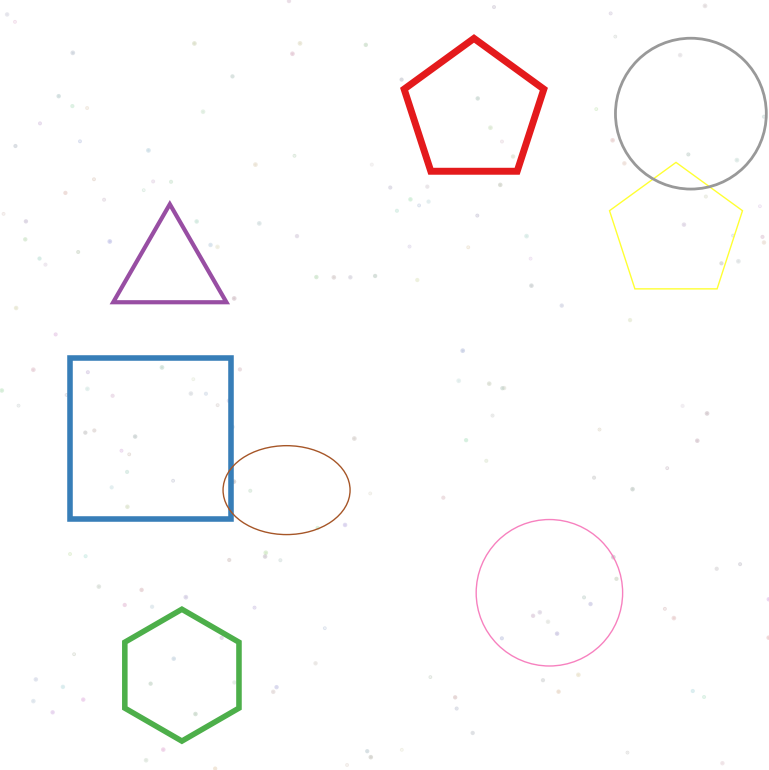[{"shape": "pentagon", "thickness": 2.5, "radius": 0.48, "center": [0.616, 0.855]}, {"shape": "square", "thickness": 2, "radius": 0.52, "center": [0.195, 0.431]}, {"shape": "hexagon", "thickness": 2, "radius": 0.43, "center": [0.236, 0.123]}, {"shape": "triangle", "thickness": 1.5, "radius": 0.42, "center": [0.221, 0.65]}, {"shape": "pentagon", "thickness": 0.5, "radius": 0.45, "center": [0.878, 0.698]}, {"shape": "oval", "thickness": 0.5, "radius": 0.41, "center": [0.372, 0.363]}, {"shape": "circle", "thickness": 0.5, "radius": 0.48, "center": [0.714, 0.23]}, {"shape": "circle", "thickness": 1, "radius": 0.49, "center": [0.897, 0.852]}]